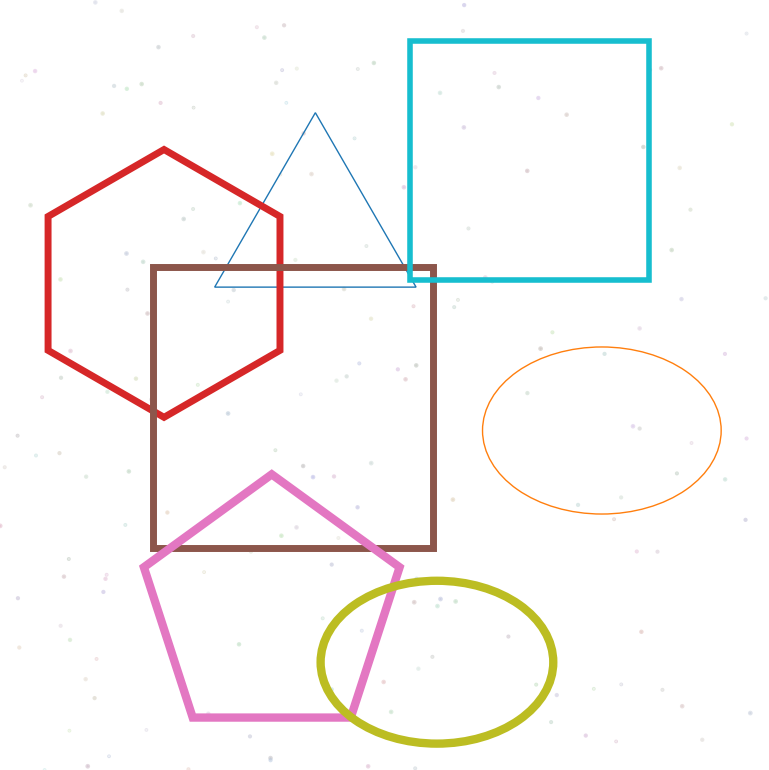[{"shape": "triangle", "thickness": 0.5, "radius": 0.76, "center": [0.41, 0.703]}, {"shape": "oval", "thickness": 0.5, "radius": 0.77, "center": [0.782, 0.441]}, {"shape": "hexagon", "thickness": 2.5, "radius": 0.87, "center": [0.213, 0.632]}, {"shape": "square", "thickness": 2.5, "radius": 0.91, "center": [0.38, 0.471]}, {"shape": "pentagon", "thickness": 3, "radius": 0.87, "center": [0.353, 0.209]}, {"shape": "oval", "thickness": 3, "radius": 0.76, "center": [0.567, 0.14]}, {"shape": "square", "thickness": 2, "radius": 0.78, "center": [0.688, 0.791]}]